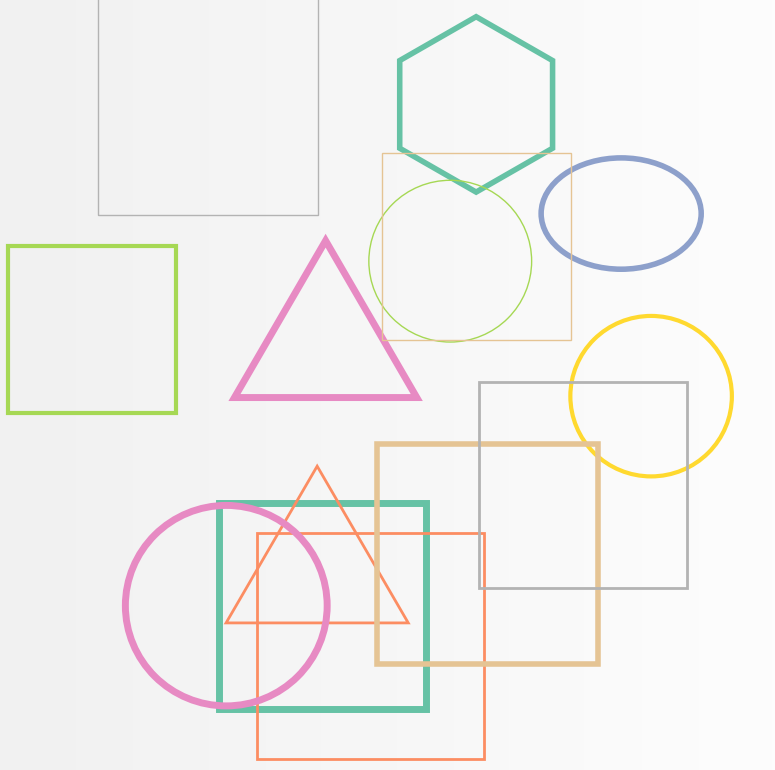[{"shape": "hexagon", "thickness": 2, "radius": 0.57, "center": [0.614, 0.864]}, {"shape": "square", "thickness": 2.5, "radius": 0.67, "center": [0.416, 0.213]}, {"shape": "square", "thickness": 1, "radius": 0.73, "center": [0.478, 0.161]}, {"shape": "triangle", "thickness": 1, "radius": 0.68, "center": [0.409, 0.259]}, {"shape": "oval", "thickness": 2, "radius": 0.52, "center": [0.801, 0.723]}, {"shape": "triangle", "thickness": 2.5, "radius": 0.68, "center": [0.42, 0.552]}, {"shape": "circle", "thickness": 2.5, "radius": 0.65, "center": [0.292, 0.213]}, {"shape": "circle", "thickness": 0.5, "radius": 0.53, "center": [0.581, 0.661]}, {"shape": "square", "thickness": 1.5, "radius": 0.54, "center": [0.119, 0.573]}, {"shape": "circle", "thickness": 1.5, "radius": 0.52, "center": [0.84, 0.485]}, {"shape": "square", "thickness": 2, "radius": 0.71, "center": [0.629, 0.281]}, {"shape": "square", "thickness": 0.5, "radius": 0.61, "center": [0.615, 0.68]}, {"shape": "square", "thickness": 0.5, "radius": 0.71, "center": [0.268, 0.863]}, {"shape": "square", "thickness": 1, "radius": 0.67, "center": [0.752, 0.37]}]